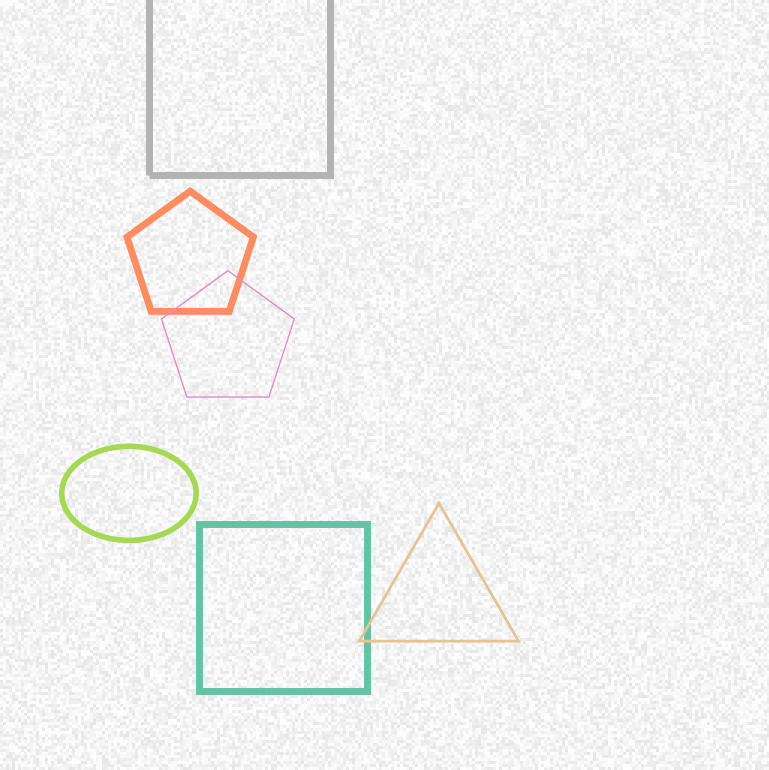[{"shape": "square", "thickness": 2.5, "radius": 0.54, "center": [0.368, 0.211]}, {"shape": "pentagon", "thickness": 2.5, "radius": 0.43, "center": [0.247, 0.665]}, {"shape": "pentagon", "thickness": 0.5, "radius": 0.45, "center": [0.296, 0.558]}, {"shape": "oval", "thickness": 2, "radius": 0.44, "center": [0.168, 0.359]}, {"shape": "triangle", "thickness": 1, "radius": 0.6, "center": [0.57, 0.227]}, {"shape": "square", "thickness": 2.5, "radius": 0.59, "center": [0.311, 0.891]}]